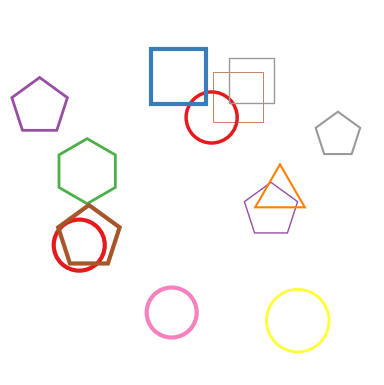[{"shape": "circle", "thickness": 3, "radius": 0.33, "center": [0.206, 0.363]}, {"shape": "circle", "thickness": 2.5, "radius": 0.33, "center": [0.55, 0.695]}, {"shape": "square", "thickness": 3, "radius": 0.36, "center": [0.464, 0.802]}, {"shape": "hexagon", "thickness": 2, "radius": 0.42, "center": [0.226, 0.555]}, {"shape": "pentagon", "thickness": 2, "radius": 0.38, "center": [0.103, 0.723]}, {"shape": "pentagon", "thickness": 1, "radius": 0.36, "center": [0.704, 0.454]}, {"shape": "triangle", "thickness": 1.5, "radius": 0.37, "center": [0.727, 0.499]}, {"shape": "circle", "thickness": 2, "radius": 0.41, "center": [0.773, 0.167]}, {"shape": "pentagon", "thickness": 3, "radius": 0.42, "center": [0.231, 0.383]}, {"shape": "square", "thickness": 0.5, "radius": 0.32, "center": [0.617, 0.747]}, {"shape": "circle", "thickness": 3, "radius": 0.32, "center": [0.446, 0.188]}, {"shape": "square", "thickness": 1, "radius": 0.29, "center": [0.654, 0.791]}, {"shape": "pentagon", "thickness": 1.5, "radius": 0.3, "center": [0.878, 0.649]}]